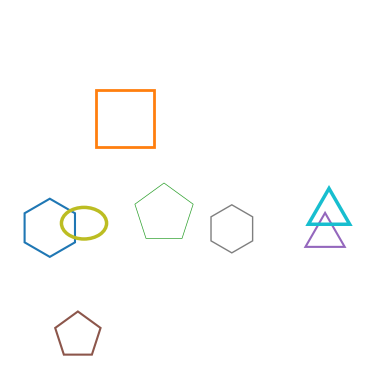[{"shape": "hexagon", "thickness": 1.5, "radius": 0.38, "center": [0.129, 0.408]}, {"shape": "square", "thickness": 2, "radius": 0.37, "center": [0.325, 0.693]}, {"shape": "pentagon", "thickness": 0.5, "radius": 0.4, "center": [0.426, 0.445]}, {"shape": "triangle", "thickness": 1.5, "radius": 0.29, "center": [0.844, 0.388]}, {"shape": "pentagon", "thickness": 1.5, "radius": 0.31, "center": [0.202, 0.129]}, {"shape": "hexagon", "thickness": 1, "radius": 0.31, "center": [0.602, 0.406]}, {"shape": "oval", "thickness": 2.5, "radius": 0.29, "center": [0.218, 0.42]}, {"shape": "triangle", "thickness": 2.5, "radius": 0.31, "center": [0.855, 0.449]}]